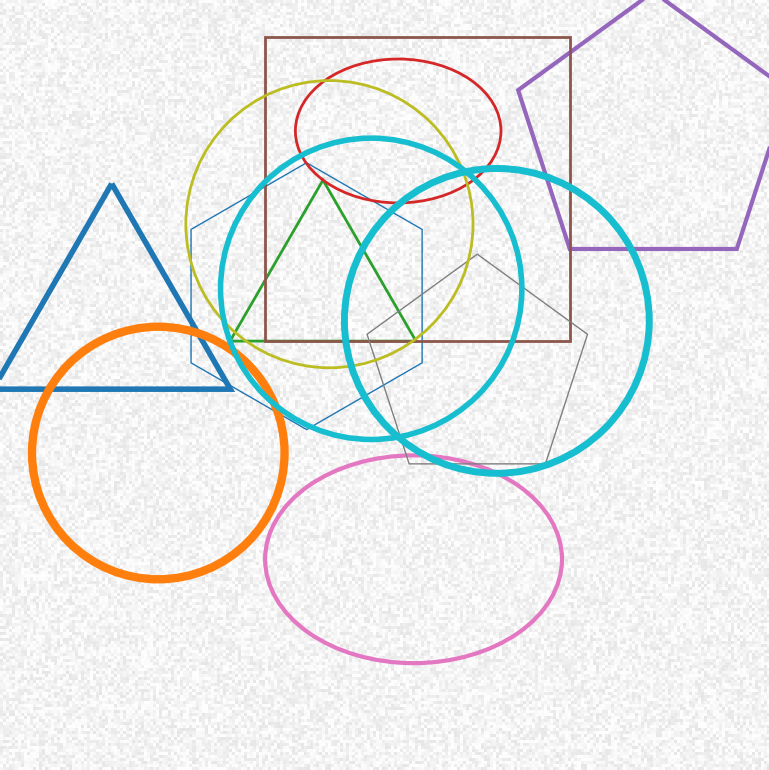[{"shape": "triangle", "thickness": 2, "radius": 0.89, "center": [0.145, 0.584]}, {"shape": "hexagon", "thickness": 0.5, "radius": 0.87, "center": [0.398, 0.615]}, {"shape": "circle", "thickness": 3, "radius": 0.82, "center": [0.206, 0.412]}, {"shape": "triangle", "thickness": 1, "radius": 0.7, "center": [0.419, 0.627]}, {"shape": "oval", "thickness": 1, "radius": 0.67, "center": [0.517, 0.83]}, {"shape": "pentagon", "thickness": 1.5, "radius": 0.92, "center": [0.848, 0.826]}, {"shape": "square", "thickness": 1, "radius": 0.99, "center": [0.542, 0.754]}, {"shape": "oval", "thickness": 1.5, "radius": 0.96, "center": [0.537, 0.274]}, {"shape": "pentagon", "thickness": 0.5, "radius": 0.75, "center": [0.62, 0.519]}, {"shape": "circle", "thickness": 1, "radius": 0.93, "center": [0.428, 0.709]}, {"shape": "circle", "thickness": 2, "radius": 0.98, "center": [0.482, 0.625]}, {"shape": "circle", "thickness": 2.5, "radius": 0.99, "center": [0.645, 0.583]}]